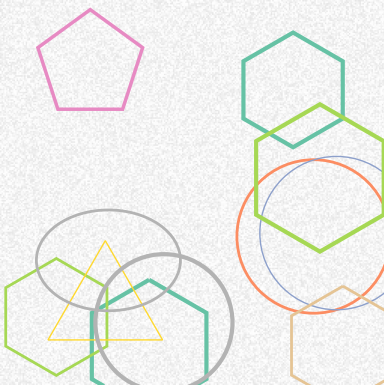[{"shape": "hexagon", "thickness": 3, "radius": 0.74, "center": [0.761, 0.766]}, {"shape": "hexagon", "thickness": 3, "radius": 0.86, "center": [0.387, 0.101]}, {"shape": "circle", "thickness": 2, "radius": 1.0, "center": [0.815, 0.386]}, {"shape": "circle", "thickness": 1, "radius": 1.0, "center": [0.874, 0.395]}, {"shape": "pentagon", "thickness": 2.5, "radius": 0.72, "center": [0.234, 0.832]}, {"shape": "hexagon", "thickness": 2, "radius": 0.76, "center": [0.146, 0.177]}, {"shape": "hexagon", "thickness": 3, "radius": 0.96, "center": [0.831, 0.538]}, {"shape": "triangle", "thickness": 1, "radius": 0.86, "center": [0.273, 0.203]}, {"shape": "hexagon", "thickness": 2, "radius": 0.77, "center": [0.891, 0.103]}, {"shape": "oval", "thickness": 2, "radius": 0.94, "center": [0.282, 0.324]}, {"shape": "circle", "thickness": 3, "radius": 0.89, "center": [0.426, 0.162]}]